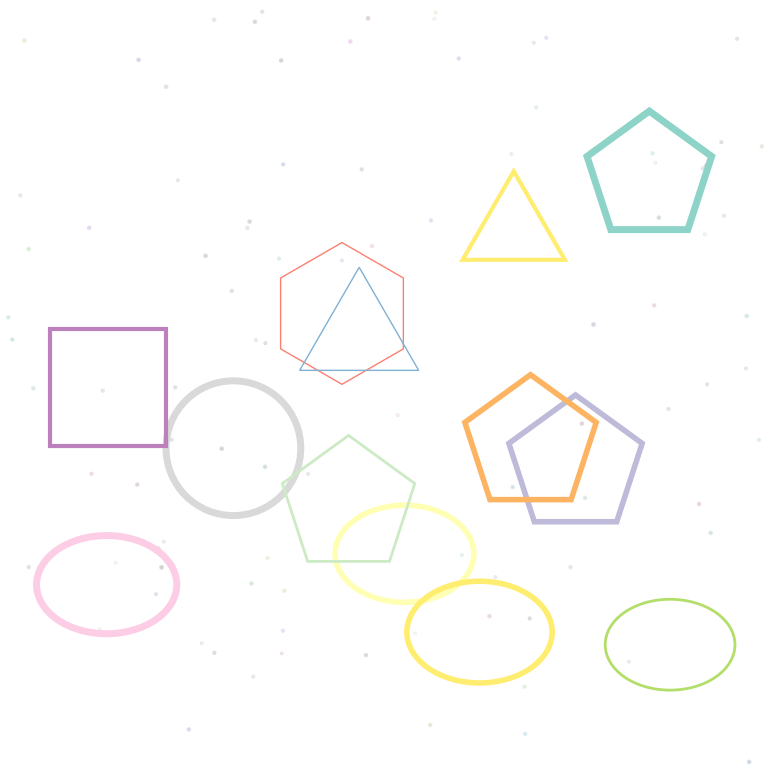[{"shape": "pentagon", "thickness": 2.5, "radius": 0.43, "center": [0.843, 0.771]}, {"shape": "oval", "thickness": 2, "radius": 0.45, "center": [0.525, 0.281]}, {"shape": "pentagon", "thickness": 2, "radius": 0.46, "center": [0.747, 0.396]}, {"shape": "hexagon", "thickness": 0.5, "radius": 0.46, "center": [0.444, 0.593]}, {"shape": "triangle", "thickness": 0.5, "radius": 0.45, "center": [0.466, 0.564]}, {"shape": "pentagon", "thickness": 2, "radius": 0.45, "center": [0.689, 0.424]}, {"shape": "oval", "thickness": 1, "radius": 0.42, "center": [0.87, 0.163]}, {"shape": "oval", "thickness": 2.5, "radius": 0.46, "center": [0.139, 0.241]}, {"shape": "circle", "thickness": 2.5, "radius": 0.44, "center": [0.303, 0.418]}, {"shape": "square", "thickness": 1.5, "radius": 0.38, "center": [0.14, 0.496]}, {"shape": "pentagon", "thickness": 1, "radius": 0.45, "center": [0.453, 0.344]}, {"shape": "triangle", "thickness": 1.5, "radius": 0.38, "center": [0.667, 0.701]}, {"shape": "oval", "thickness": 2, "radius": 0.47, "center": [0.623, 0.179]}]